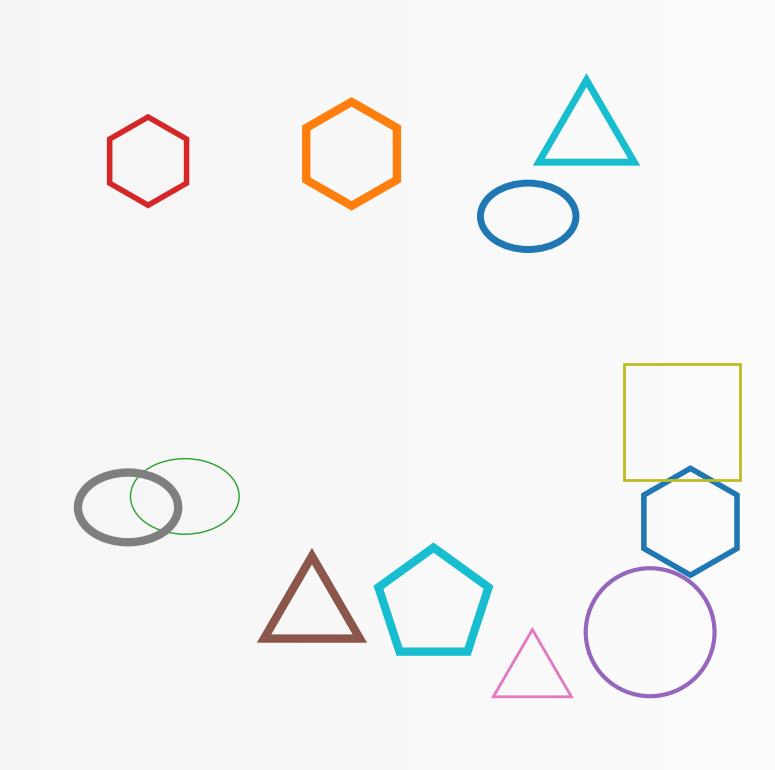[{"shape": "hexagon", "thickness": 2, "radius": 0.35, "center": [0.891, 0.322]}, {"shape": "oval", "thickness": 2.5, "radius": 0.31, "center": [0.682, 0.719]}, {"shape": "hexagon", "thickness": 3, "radius": 0.34, "center": [0.454, 0.8]}, {"shape": "oval", "thickness": 0.5, "radius": 0.35, "center": [0.238, 0.355]}, {"shape": "hexagon", "thickness": 2, "radius": 0.29, "center": [0.191, 0.791]}, {"shape": "circle", "thickness": 1.5, "radius": 0.42, "center": [0.839, 0.179]}, {"shape": "triangle", "thickness": 3, "radius": 0.36, "center": [0.403, 0.206]}, {"shape": "triangle", "thickness": 1, "radius": 0.29, "center": [0.687, 0.124]}, {"shape": "oval", "thickness": 3, "radius": 0.32, "center": [0.165, 0.341]}, {"shape": "square", "thickness": 1, "radius": 0.38, "center": [0.88, 0.452]}, {"shape": "pentagon", "thickness": 3, "radius": 0.37, "center": [0.559, 0.214]}, {"shape": "triangle", "thickness": 2.5, "radius": 0.36, "center": [0.757, 0.825]}]